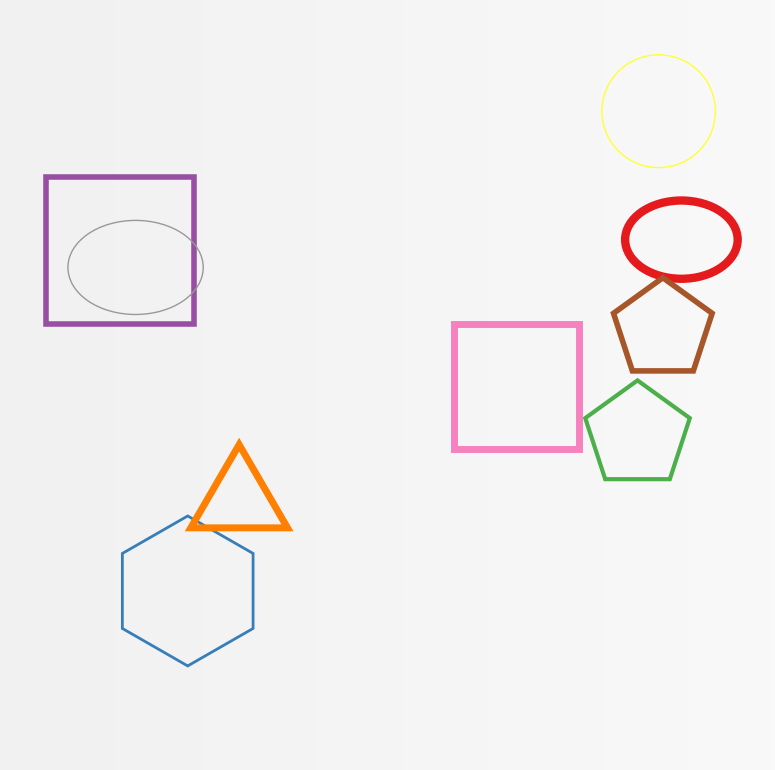[{"shape": "oval", "thickness": 3, "radius": 0.36, "center": [0.879, 0.689]}, {"shape": "hexagon", "thickness": 1, "radius": 0.49, "center": [0.242, 0.233]}, {"shape": "pentagon", "thickness": 1.5, "radius": 0.35, "center": [0.823, 0.435]}, {"shape": "square", "thickness": 2, "radius": 0.48, "center": [0.155, 0.675]}, {"shape": "triangle", "thickness": 2.5, "radius": 0.36, "center": [0.309, 0.351]}, {"shape": "circle", "thickness": 0.5, "radius": 0.37, "center": [0.85, 0.856]}, {"shape": "pentagon", "thickness": 2, "radius": 0.33, "center": [0.855, 0.572]}, {"shape": "square", "thickness": 2.5, "radius": 0.41, "center": [0.667, 0.498]}, {"shape": "oval", "thickness": 0.5, "radius": 0.44, "center": [0.175, 0.653]}]